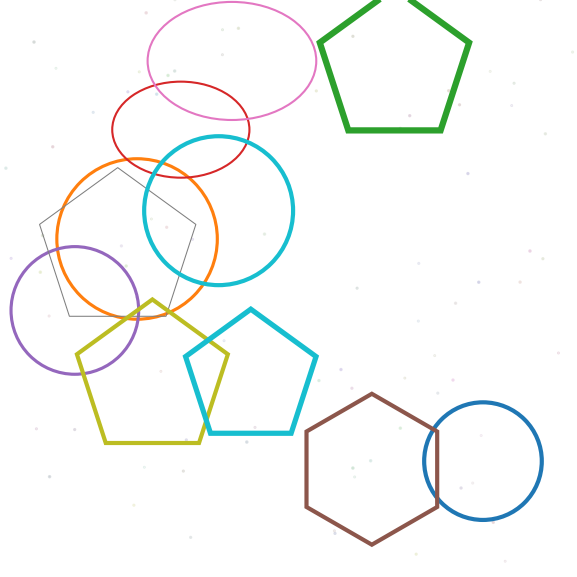[{"shape": "circle", "thickness": 2, "radius": 0.51, "center": [0.836, 0.201]}, {"shape": "circle", "thickness": 1.5, "radius": 0.69, "center": [0.237, 0.585]}, {"shape": "pentagon", "thickness": 3, "radius": 0.68, "center": [0.683, 0.883]}, {"shape": "oval", "thickness": 1, "radius": 0.59, "center": [0.313, 0.775]}, {"shape": "circle", "thickness": 1.5, "radius": 0.55, "center": [0.13, 0.462]}, {"shape": "hexagon", "thickness": 2, "radius": 0.65, "center": [0.644, 0.187]}, {"shape": "oval", "thickness": 1, "radius": 0.73, "center": [0.402, 0.894]}, {"shape": "pentagon", "thickness": 0.5, "radius": 0.71, "center": [0.204, 0.567]}, {"shape": "pentagon", "thickness": 2, "radius": 0.69, "center": [0.264, 0.343]}, {"shape": "circle", "thickness": 2, "radius": 0.64, "center": [0.379, 0.634]}, {"shape": "pentagon", "thickness": 2.5, "radius": 0.59, "center": [0.434, 0.345]}]